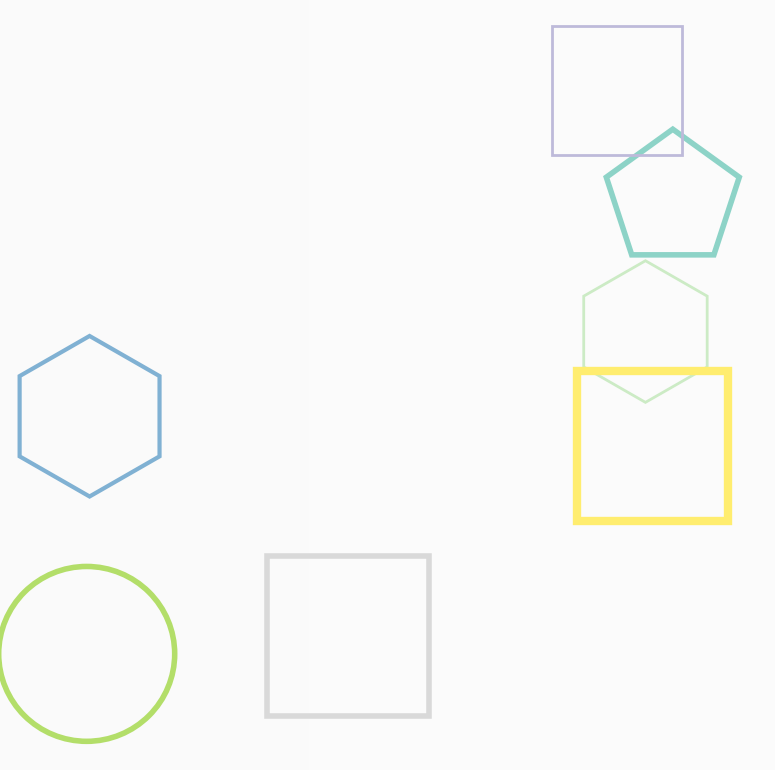[{"shape": "pentagon", "thickness": 2, "radius": 0.45, "center": [0.868, 0.742]}, {"shape": "square", "thickness": 1, "radius": 0.42, "center": [0.796, 0.882]}, {"shape": "hexagon", "thickness": 1.5, "radius": 0.52, "center": [0.116, 0.459]}, {"shape": "circle", "thickness": 2, "radius": 0.57, "center": [0.112, 0.151]}, {"shape": "square", "thickness": 2, "radius": 0.52, "center": [0.449, 0.174]}, {"shape": "hexagon", "thickness": 1, "radius": 0.46, "center": [0.833, 0.569]}, {"shape": "square", "thickness": 3, "radius": 0.48, "center": [0.842, 0.421]}]